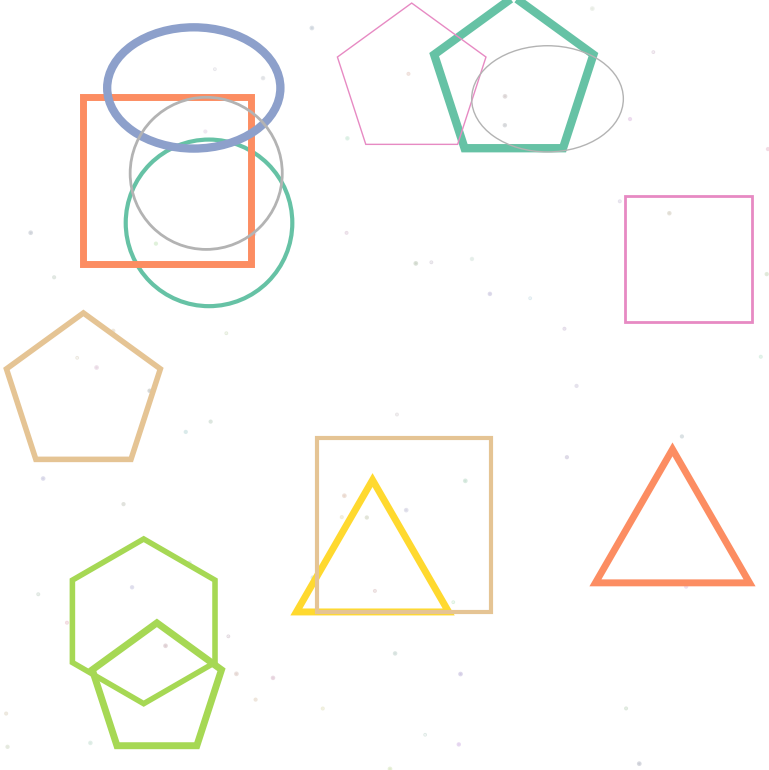[{"shape": "circle", "thickness": 1.5, "radius": 0.54, "center": [0.271, 0.711]}, {"shape": "pentagon", "thickness": 3, "radius": 0.54, "center": [0.667, 0.895]}, {"shape": "square", "thickness": 2.5, "radius": 0.54, "center": [0.217, 0.765]}, {"shape": "triangle", "thickness": 2.5, "radius": 0.58, "center": [0.873, 0.301]}, {"shape": "oval", "thickness": 3, "radius": 0.56, "center": [0.252, 0.886]}, {"shape": "square", "thickness": 1, "radius": 0.41, "center": [0.894, 0.664]}, {"shape": "pentagon", "thickness": 0.5, "radius": 0.51, "center": [0.535, 0.895]}, {"shape": "pentagon", "thickness": 2.5, "radius": 0.44, "center": [0.204, 0.103]}, {"shape": "hexagon", "thickness": 2, "radius": 0.53, "center": [0.187, 0.193]}, {"shape": "triangle", "thickness": 2.5, "radius": 0.57, "center": [0.484, 0.262]}, {"shape": "square", "thickness": 1.5, "radius": 0.56, "center": [0.525, 0.318]}, {"shape": "pentagon", "thickness": 2, "radius": 0.53, "center": [0.108, 0.488]}, {"shape": "circle", "thickness": 1, "radius": 0.49, "center": [0.268, 0.775]}, {"shape": "oval", "thickness": 0.5, "radius": 0.49, "center": [0.711, 0.872]}]